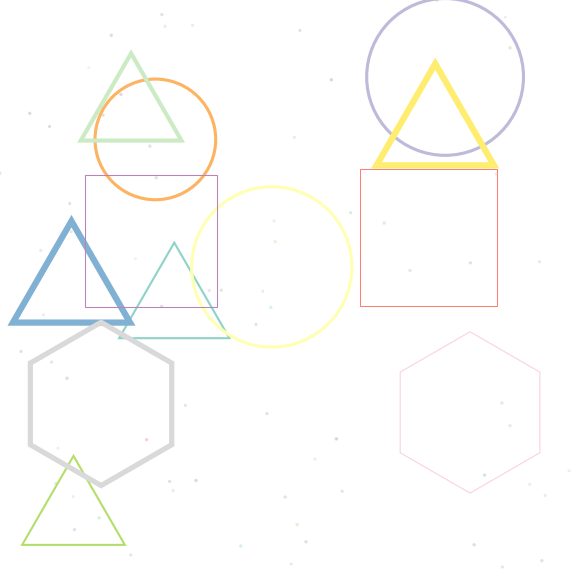[{"shape": "triangle", "thickness": 1, "radius": 0.55, "center": [0.302, 0.469]}, {"shape": "circle", "thickness": 1.5, "radius": 0.69, "center": [0.471, 0.537]}, {"shape": "circle", "thickness": 1.5, "radius": 0.68, "center": [0.771, 0.866]}, {"shape": "square", "thickness": 0.5, "radius": 0.59, "center": [0.743, 0.588]}, {"shape": "triangle", "thickness": 3, "radius": 0.59, "center": [0.124, 0.499]}, {"shape": "circle", "thickness": 1.5, "radius": 0.52, "center": [0.269, 0.758]}, {"shape": "triangle", "thickness": 1, "radius": 0.51, "center": [0.127, 0.107]}, {"shape": "hexagon", "thickness": 0.5, "radius": 0.7, "center": [0.814, 0.285]}, {"shape": "hexagon", "thickness": 2.5, "radius": 0.71, "center": [0.175, 0.3]}, {"shape": "square", "thickness": 0.5, "radius": 0.57, "center": [0.262, 0.582]}, {"shape": "triangle", "thickness": 2, "radius": 0.5, "center": [0.227, 0.806]}, {"shape": "triangle", "thickness": 3, "radius": 0.59, "center": [0.754, 0.772]}]